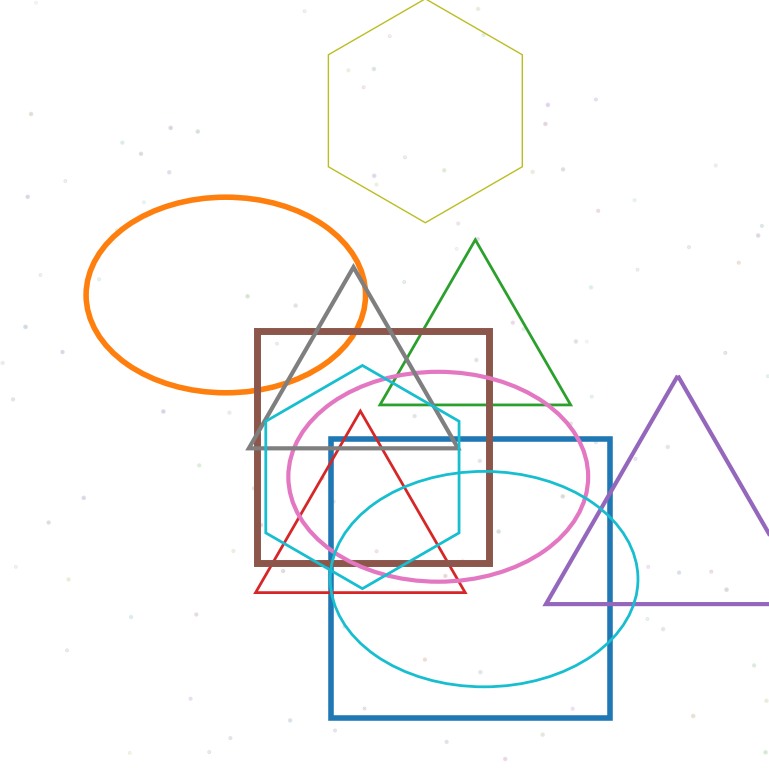[{"shape": "square", "thickness": 2, "radius": 0.91, "center": [0.611, 0.249]}, {"shape": "oval", "thickness": 2, "radius": 0.91, "center": [0.293, 0.617]}, {"shape": "triangle", "thickness": 1, "radius": 0.72, "center": [0.617, 0.546]}, {"shape": "triangle", "thickness": 1, "radius": 0.79, "center": [0.468, 0.309]}, {"shape": "triangle", "thickness": 1.5, "radius": 0.99, "center": [0.88, 0.314]}, {"shape": "square", "thickness": 2.5, "radius": 0.75, "center": [0.485, 0.42]}, {"shape": "oval", "thickness": 1.5, "radius": 0.97, "center": [0.569, 0.381]}, {"shape": "triangle", "thickness": 1.5, "radius": 0.78, "center": [0.459, 0.496]}, {"shape": "hexagon", "thickness": 0.5, "radius": 0.73, "center": [0.552, 0.856]}, {"shape": "hexagon", "thickness": 1, "radius": 0.72, "center": [0.471, 0.38]}, {"shape": "oval", "thickness": 1, "radius": 1.0, "center": [0.629, 0.248]}]